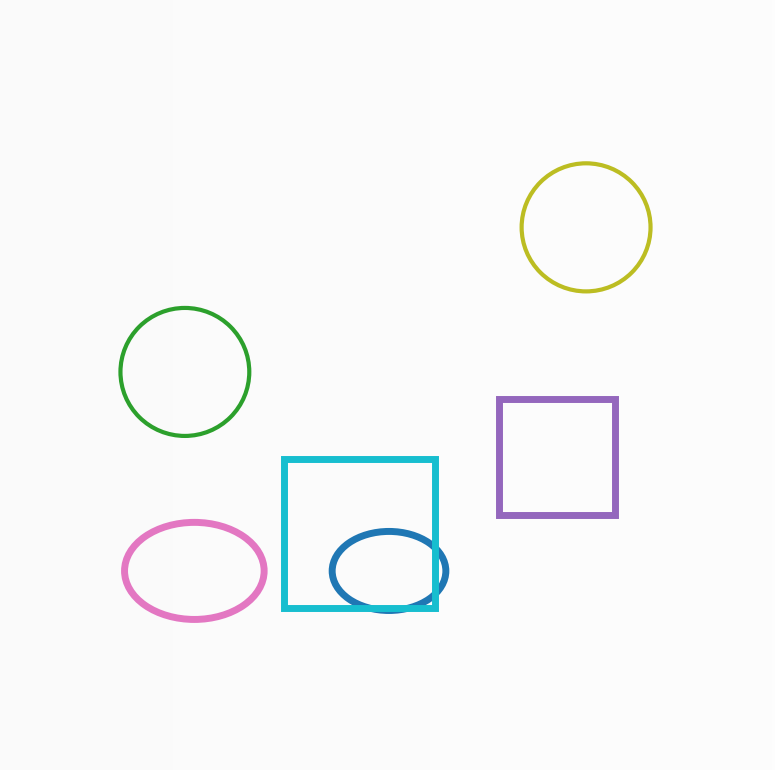[{"shape": "oval", "thickness": 2.5, "radius": 0.37, "center": [0.502, 0.258]}, {"shape": "circle", "thickness": 1.5, "radius": 0.42, "center": [0.239, 0.517]}, {"shape": "square", "thickness": 2.5, "radius": 0.37, "center": [0.719, 0.407]}, {"shape": "oval", "thickness": 2.5, "radius": 0.45, "center": [0.251, 0.259]}, {"shape": "circle", "thickness": 1.5, "radius": 0.42, "center": [0.756, 0.705]}, {"shape": "square", "thickness": 2.5, "radius": 0.49, "center": [0.464, 0.307]}]